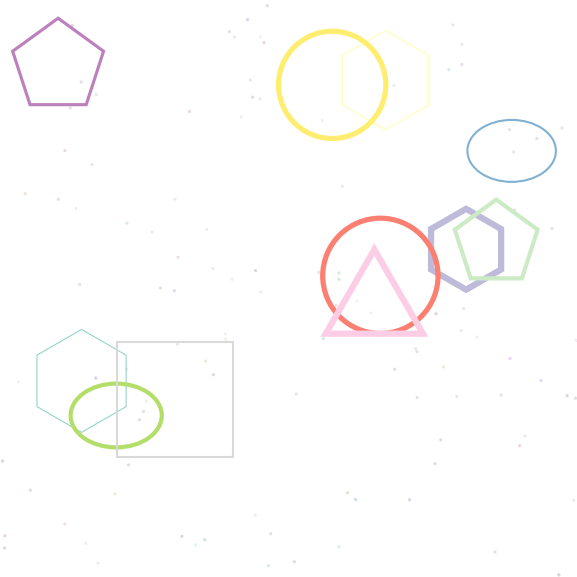[{"shape": "hexagon", "thickness": 0.5, "radius": 0.45, "center": [0.141, 0.34]}, {"shape": "hexagon", "thickness": 0.5, "radius": 0.43, "center": [0.668, 0.86]}, {"shape": "hexagon", "thickness": 3, "radius": 0.35, "center": [0.807, 0.568]}, {"shape": "circle", "thickness": 2.5, "radius": 0.5, "center": [0.659, 0.521]}, {"shape": "oval", "thickness": 1, "radius": 0.38, "center": [0.886, 0.738]}, {"shape": "oval", "thickness": 2, "radius": 0.39, "center": [0.201, 0.28]}, {"shape": "triangle", "thickness": 3, "radius": 0.49, "center": [0.648, 0.47]}, {"shape": "square", "thickness": 1, "radius": 0.5, "center": [0.303, 0.307]}, {"shape": "pentagon", "thickness": 1.5, "radius": 0.41, "center": [0.101, 0.885]}, {"shape": "pentagon", "thickness": 2, "radius": 0.38, "center": [0.859, 0.578]}, {"shape": "circle", "thickness": 2.5, "radius": 0.46, "center": [0.575, 0.852]}]